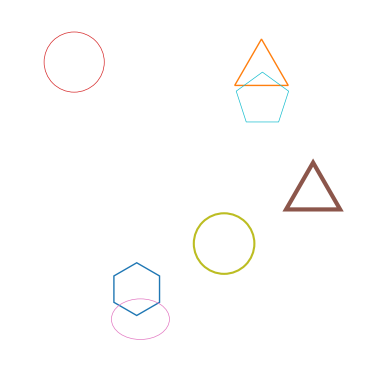[{"shape": "hexagon", "thickness": 1, "radius": 0.34, "center": [0.355, 0.249]}, {"shape": "triangle", "thickness": 1, "radius": 0.4, "center": [0.679, 0.818]}, {"shape": "circle", "thickness": 0.5, "radius": 0.39, "center": [0.193, 0.839]}, {"shape": "triangle", "thickness": 3, "radius": 0.41, "center": [0.813, 0.497]}, {"shape": "oval", "thickness": 0.5, "radius": 0.38, "center": [0.365, 0.171]}, {"shape": "circle", "thickness": 1.5, "radius": 0.39, "center": [0.582, 0.367]}, {"shape": "pentagon", "thickness": 0.5, "radius": 0.36, "center": [0.682, 0.741]}]